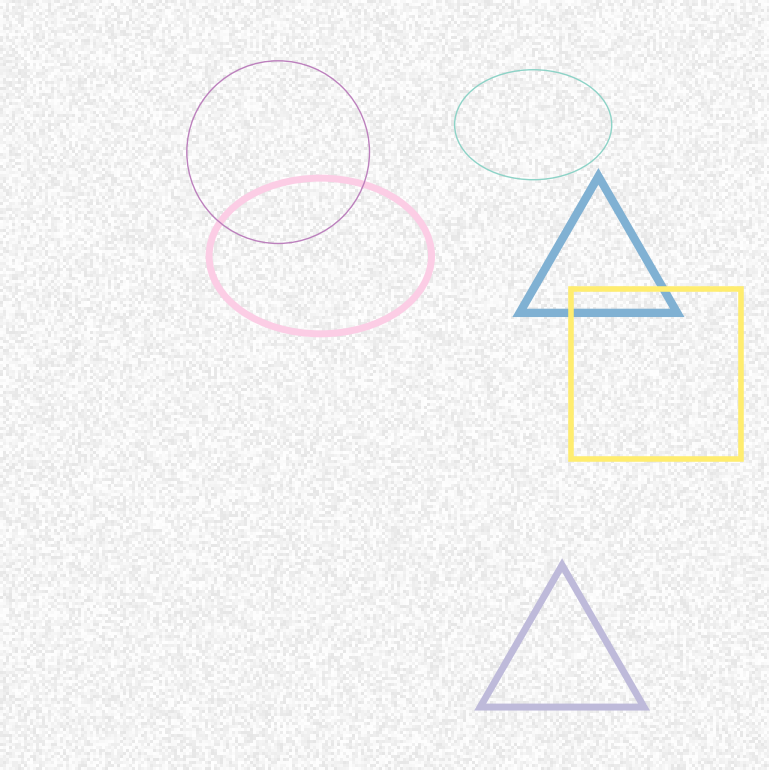[{"shape": "oval", "thickness": 0.5, "radius": 0.51, "center": [0.692, 0.838]}, {"shape": "triangle", "thickness": 2.5, "radius": 0.61, "center": [0.73, 0.143]}, {"shape": "triangle", "thickness": 3, "radius": 0.59, "center": [0.777, 0.653]}, {"shape": "oval", "thickness": 2.5, "radius": 0.72, "center": [0.416, 0.668]}, {"shape": "circle", "thickness": 0.5, "radius": 0.59, "center": [0.361, 0.802]}, {"shape": "square", "thickness": 2, "radius": 0.55, "center": [0.852, 0.514]}]